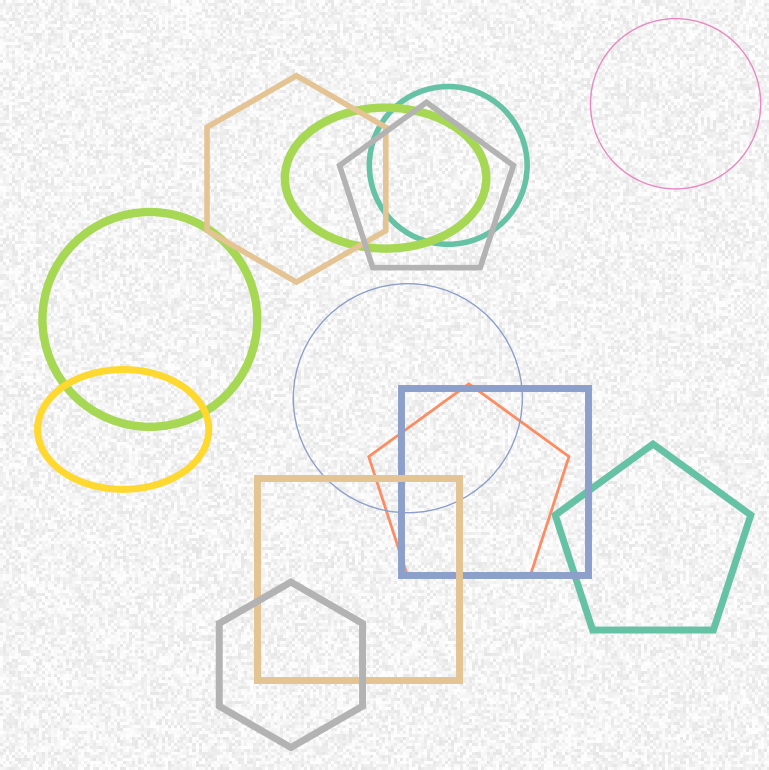[{"shape": "circle", "thickness": 2, "radius": 0.51, "center": [0.582, 0.785]}, {"shape": "pentagon", "thickness": 2.5, "radius": 0.67, "center": [0.848, 0.29]}, {"shape": "pentagon", "thickness": 1, "radius": 0.68, "center": [0.609, 0.365]}, {"shape": "square", "thickness": 2.5, "radius": 0.61, "center": [0.642, 0.374]}, {"shape": "circle", "thickness": 0.5, "radius": 0.74, "center": [0.53, 0.483]}, {"shape": "circle", "thickness": 0.5, "radius": 0.55, "center": [0.877, 0.865]}, {"shape": "oval", "thickness": 3, "radius": 0.65, "center": [0.501, 0.769]}, {"shape": "circle", "thickness": 3, "radius": 0.7, "center": [0.195, 0.585]}, {"shape": "oval", "thickness": 2.5, "radius": 0.56, "center": [0.16, 0.442]}, {"shape": "square", "thickness": 2.5, "radius": 0.65, "center": [0.465, 0.248]}, {"shape": "hexagon", "thickness": 2, "radius": 0.67, "center": [0.385, 0.768]}, {"shape": "pentagon", "thickness": 2, "radius": 0.59, "center": [0.554, 0.748]}, {"shape": "hexagon", "thickness": 2.5, "radius": 0.54, "center": [0.378, 0.137]}]